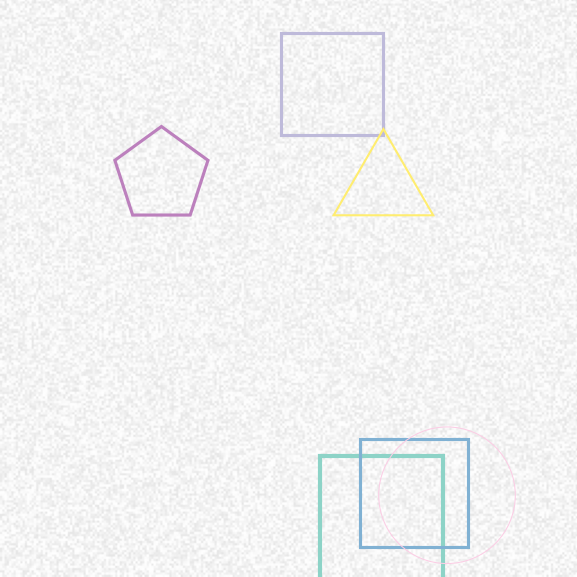[{"shape": "square", "thickness": 2, "radius": 0.53, "center": [0.661, 0.103]}, {"shape": "square", "thickness": 1.5, "radius": 0.44, "center": [0.575, 0.853]}, {"shape": "square", "thickness": 1.5, "radius": 0.47, "center": [0.718, 0.146]}, {"shape": "circle", "thickness": 0.5, "radius": 0.59, "center": [0.774, 0.142]}, {"shape": "pentagon", "thickness": 1.5, "radius": 0.42, "center": [0.28, 0.695]}, {"shape": "triangle", "thickness": 1, "radius": 0.5, "center": [0.664, 0.676]}]